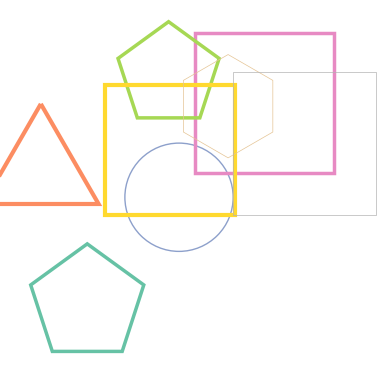[{"shape": "pentagon", "thickness": 2.5, "radius": 0.77, "center": [0.227, 0.212]}, {"shape": "triangle", "thickness": 3, "radius": 0.87, "center": [0.106, 0.557]}, {"shape": "circle", "thickness": 1, "radius": 0.7, "center": [0.465, 0.488]}, {"shape": "square", "thickness": 2.5, "radius": 0.9, "center": [0.688, 0.732]}, {"shape": "pentagon", "thickness": 2.5, "radius": 0.69, "center": [0.438, 0.806]}, {"shape": "square", "thickness": 3, "radius": 0.85, "center": [0.441, 0.61]}, {"shape": "hexagon", "thickness": 0.5, "radius": 0.67, "center": [0.592, 0.724]}, {"shape": "square", "thickness": 0.5, "radius": 0.93, "center": [0.791, 0.627]}]